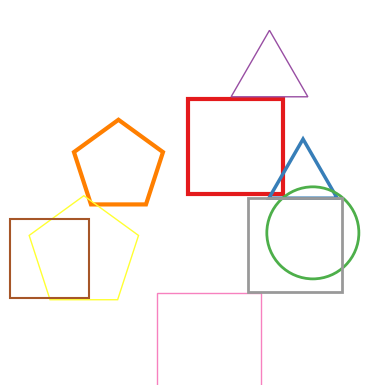[{"shape": "square", "thickness": 3, "radius": 0.62, "center": [0.612, 0.62]}, {"shape": "triangle", "thickness": 2.5, "radius": 0.51, "center": [0.787, 0.536]}, {"shape": "circle", "thickness": 2, "radius": 0.6, "center": [0.813, 0.395]}, {"shape": "triangle", "thickness": 1, "radius": 0.58, "center": [0.7, 0.806]}, {"shape": "pentagon", "thickness": 3, "radius": 0.61, "center": [0.308, 0.567]}, {"shape": "pentagon", "thickness": 1, "radius": 0.75, "center": [0.218, 0.342]}, {"shape": "square", "thickness": 1.5, "radius": 0.52, "center": [0.129, 0.329]}, {"shape": "square", "thickness": 1, "radius": 0.68, "center": [0.542, 0.103]}, {"shape": "square", "thickness": 2, "radius": 0.61, "center": [0.767, 0.363]}]